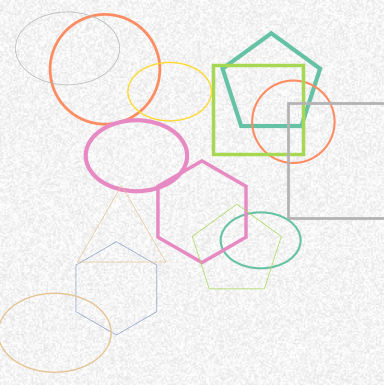[{"shape": "oval", "thickness": 1.5, "radius": 0.52, "center": [0.677, 0.376]}, {"shape": "pentagon", "thickness": 3, "radius": 0.67, "center": [0.705, 0.78]}, {"shape": "circle", "thickness": 2, "radius": 0.71, "center": [0.273, 0.82]}, {"shape": "circle", "thickness": 1.5, "radius": 0.54, "center": [0.762, 0.684]}, {"shape": "hexagon", "thickness": 0.5, "radius": 0.61, "center": [0.302, 0.251]}, {"shape": "hexagon", "thickness": 2.5, "radius": 0.66, "center": [0.525, 0.45]}, {"shape": "oval", "thickness": 3, "radius": 0.66, "center": [0.354, 0.596]}, {"shape": "square", "thickness": 2.5, "radius": 0.58, "center": [0.67, 0.716]}, {"shape": "pentagon", "thickness": 0.5, "radius": 0.61, "center": [0.615, 0.348]}, {"shape": "oval", "thickness": 1, "radius": 0.54, "center": [0.441, 0.762]}, {"shape": "oval", "thickness": 1, "radius": 0.73, "center": [0.142, 0.136]}, {"shape": "triangle", "thickness": 0.5, "radius": 0.66, "center": [0.316, 0.386]}, {"shape": "oval", "thickness": 0.5, "radius": 0.68, "center": [0.175, 0.874]}, {"shape": "square", "thickness": 2, "radius": 0.75, "center": [0.896, 0.583]}]